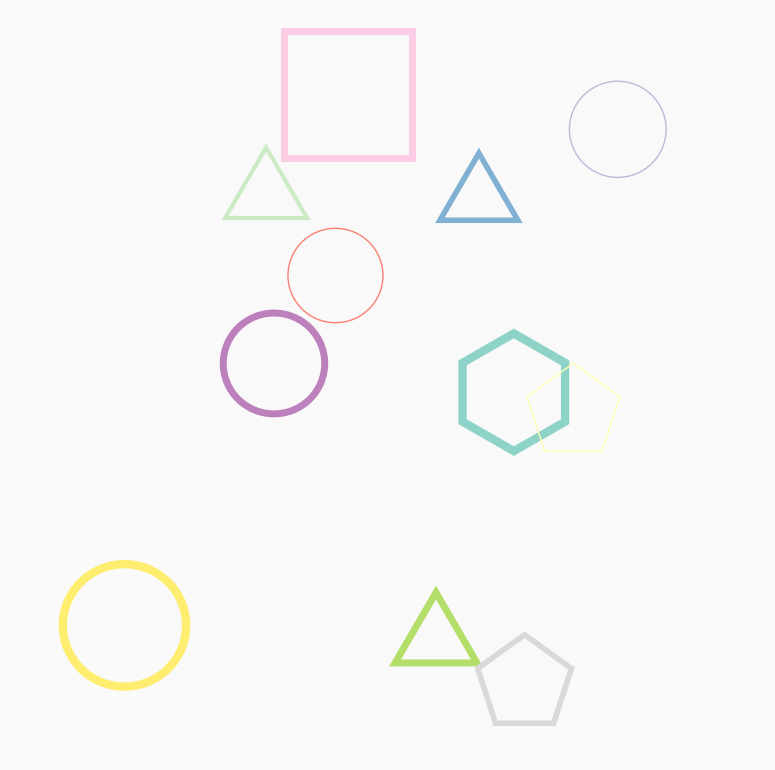[{"shape": "hexagon", "thickness": 3, "radius": 0.38, "center": [0.663, 0.491]}, {"shape": "pentagon", "thickness": 0.5, "radius": 0.32, "center": [0.74, 0.465]}, {"shape": "circle", "thickness": 0.5, "radius": 0.31, "center": [0.797, 0.832]}, {"shape": "circle", "thickness": 0.5, "radius": 0.31, "center": [0.433, 0.642]}, {"shape": "triangle", "thickness": 2, "radius": 0.29, "center": [0.618, 0.743]}, {"shape": "triangle", "thickness": 2.5, "radius": 0.3, "center": [0.563, 0.17]}, {"shape": "square", "thickness": 2.5, "radius": 0.41, "center": [0.449, 0.878]}, {"shape": "pentagon", "thickness": 2, "radius": 0.32, "center": [0.677, 0.112]}, {"shape": "circle", "thickness": 2.5, "radius": 0.33, "center": [0.354, 0.528]}, {"shape": "triangle", "thickness": 1.5, "radius": 0.31, "center": [0.343, 0.747]}, {"shape": "circle", "thickness": 3, "radius": 0.4, "center": [0.161, 0.188]}]